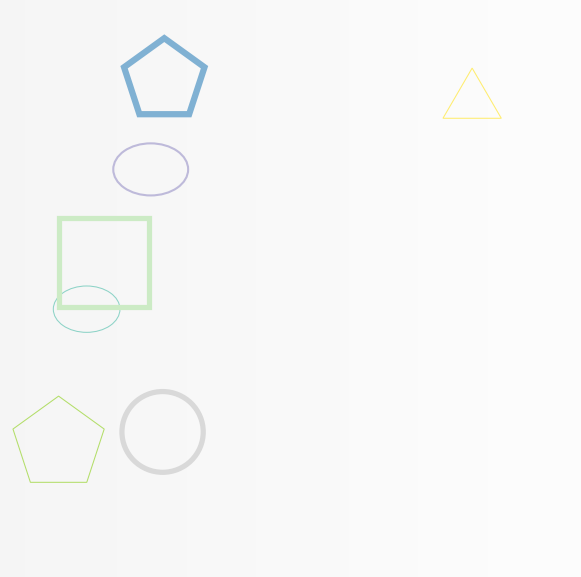[{"shape": "oval", "thickness": 0.5, "radius": 0.29, "center": [0.149, 0.464]}, {"shape": "oval", "thickness": 1, "radius": 0.32, "center": [0.259, 0.706]}, {"shape": "pentagon", "thickness": 3, "radius": 0.36, "center": [0.283, 0.86]}, {"shape": "pentagon", "thickness": 0.5, "radius": 0.41, "center": [0.101, 0.231]}, {"shape": "circle", "thickness": 2.5, "radius": 0.35, "center": [0.28, 0.251]}, {"shape": "square", "thickness": 2.5, "radius": 0.39, "center": [0.179, 0.545]}, {"shape": "triangle", "thickness": 0.5, "radius": 0.29, "center": [0.812, 0.823]}]